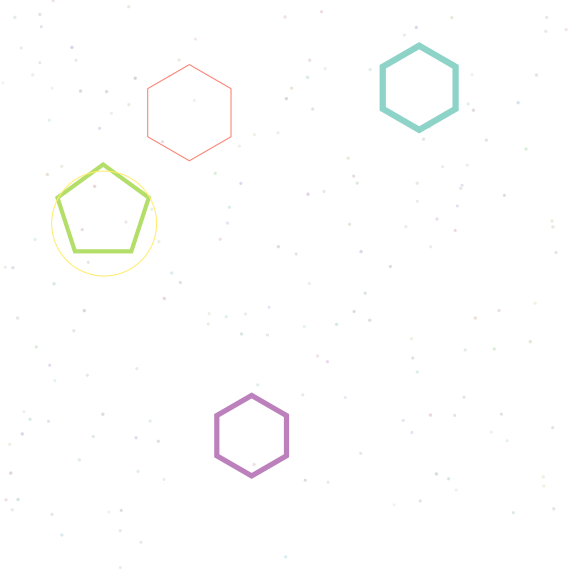[{"shape": "hexagon", "thickness": 3, "radius": 0.36, "center": [0.726, 0.847]}, {"shape": "hexagon", "thickness": 0.5, "radius": 0.42, "center": [0.328, 0.804]}, {"shape": "pentagon", "thickness": 2, "radius": 0.42, "center": [0.179, 0.631]}, {"shape": "hexagon", "thickness": 2.5, "radius": 0.35, "center": [0.436, 0.245]}, {"shape": "circle", "thickness": 0.5, "radius": 0.45, "center": [0.18, 0.612]}]